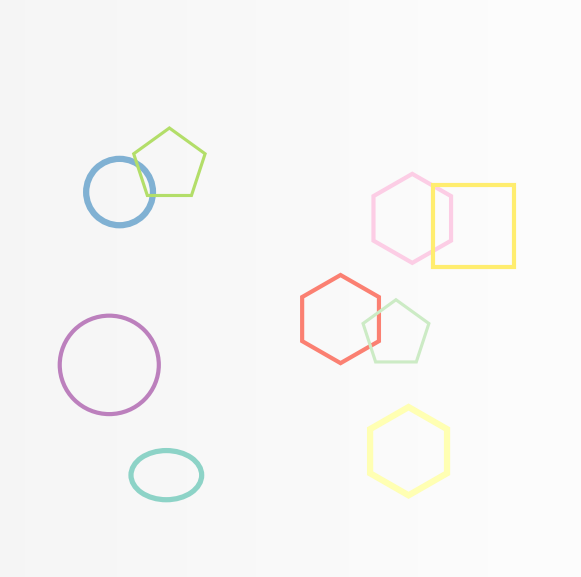[{"shape": "oval", "thickness": 2.5, "radius": 0.3, "center": [0.286, 0.176]}, {"shape": "hexagon", "thickness": 3, "radius": 0.38, "center": [0.703, 0.218]}, {"shape": "hexagon", "thickness": 2, "radius": 0.38, "center": [0.586, 0.447]}, {"shape": "circle", "thickness": 3, "radius": 0.29, "center": [0.206, 0.667]}, {"shape": "pentagon", "thickness": 1.5, "radius": 0.32, "center": [0.291, 0.713]}, {"shape": "hexagon", "thickness": 2, "radius": 0.39, "center": [0.709, 0.621]}, {"shape": "circle", "thickness": 2, "radius": 0.43, "center": [0.188, 0.367]}, {"shape": "pentagon", "thickness": 1.5, "radius": 0.3, "center": [0.681, 0.421]}, {"shape": "square", "thickness": 2, "radius": 0.35, "center": [0.815, 0.608]}]